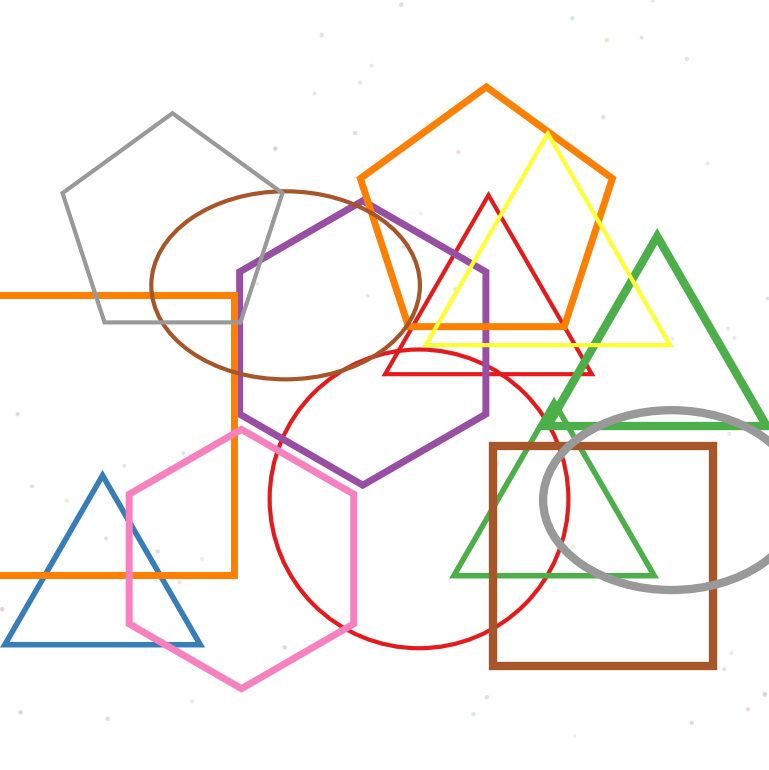[{"shape": "triangle", "thickness": 1.5, "radius": 0.78, "center": [0.634, 0.592]}, {"shape": "circle", "thickness": 1.5, "radius": 0.97, "center": [0.544, 0.352]}, {"shape": "triangle", "thickness": 2, "radius": 0.73, "center": [0.133, 0.236]}, {"shape": "triangle", "thickness": 3, "radius": 0.82, "center": [0.853, 0.529]}, {"shape": "triangle", "thickness": 2, "radius": 0.75, "center": [0.72, 0.327]}, {"shape": "hexagon", "thickness": 2.5, "radius": 0.92, "center": [0.471, 0.555]}, {"shape": "square", "thickness": 2.5, "radius": 0.91, "center": [0.122, 0.435]}, {"shape": "pentagon", "thickness": 2.5, "radius": 0.86, "center": [0.632, 0.715]}, {"shape": "triangle", "thickness": 1.5, "radius": 0.92, "center": [0.711, 0.643]}, {"shape": "oval", "thickness": 1.5, "radius": 0.87, "center": [0.371, 0.629]}, {"shape": "square", "thickness": 3, "radius": 0.71, "center": [0.783, 0.278]}, {"shape": "hexagon", "thickness": 2.5, "radius": 0.84, "center": [0.314, 0.274]}, {"shape": "oval", "thickness": 3, "radius": 0.83, "center": [0.872, 0.351]}, {"shape": "pentagon", "thickness": 1.5, "radius": 0.75, "center": [0.224, 0.703]}]